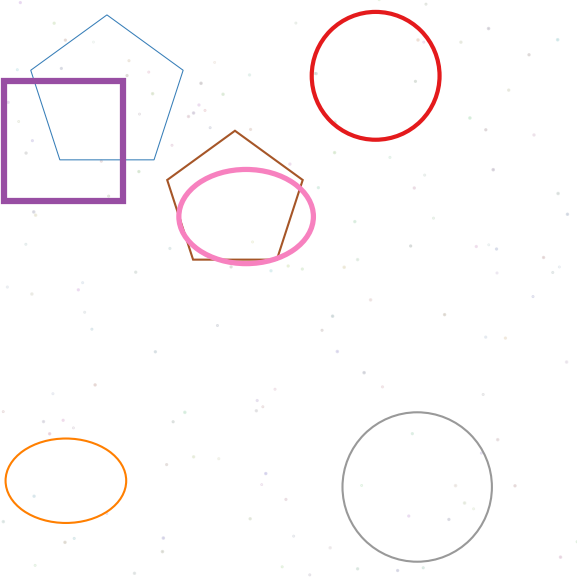[{"shape": "circle", "thickness": 2, "radius": 0.55, "center": [0.65, 0.868]}, {"shape": "pentagon", "thickness": 0.5, "radius": 0.69, "center": [0.185, 0.835]}, {"shape": "square", "thickness": 3, "radius": 0.52, "center": [0.11, 0.755]}, {"shape": "oval", "thickness": 1, "radius": 0.52, "center": [0.114, 0.167]}, {"shape": "pentagon", "thickness": 1, "radius": 0.62, "center": [0.407, 0.649]}, {"shape": "oval", "thickness": 2.5, "radius": 0.58, "center": [0.426, 0.624]}, {"shape": "circle", "thickness": 1, "radius": 0.65, "center": [0.722, 0.156]}]